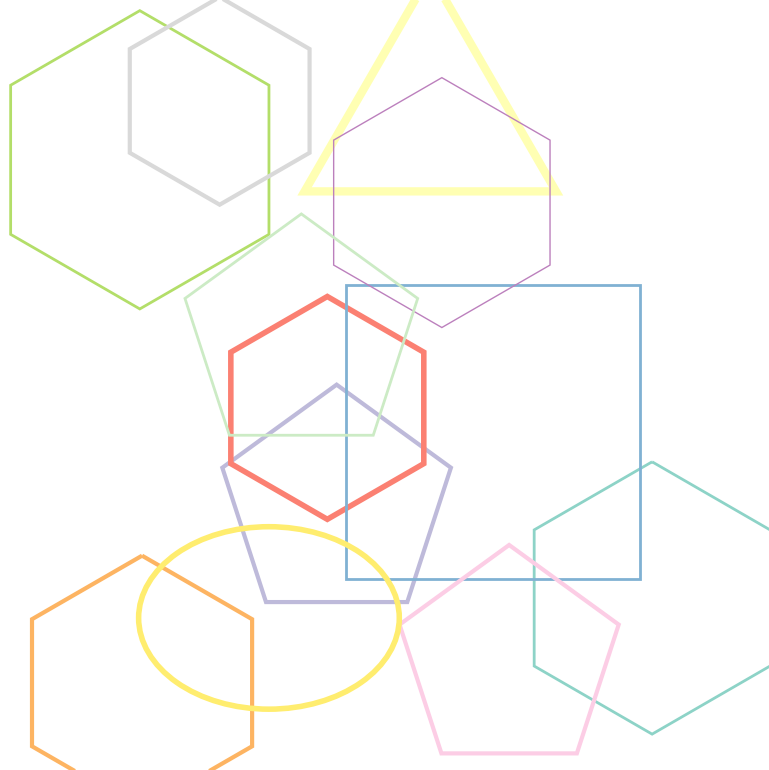[{"shape": "hexagon", "thickness": 1, "radius": 0.88, "center": [0.847, 0.223]}, {"shape": "triangle", "thickness": 3, "radius": 0.94, "center": [0.559, 0.846]}, {"shape": "pentagon", "thickness": 1.5, "radius": 0.78, "center": [0.437, 0.344]}, {"shape": "hexagon", "thickness": 2, "radius": 0.72, "center": [0.425, 0.47]}, {"shape": "square", "thickness": 1, "radius": 0.95, "center": [0.64, 0.439]}, {"shape": "hexagon", "thickness": 1.5, "radius": 0.83, "center": [0.184, 0.113]}, {"shape": "hexagon", "thickness": 1, "radius": 0.97, "center": [0.182, 0.792]}, {"shape": "pentagon", "thickness": 1.5, "radius": 0.75, "center": [0.661, 0.143]}, {"shape": "hexagon", "thickness": 1.5, "radius": 0.67, "center": [0.285, 0.869]}, {"shape": "hexagon", "thickness": 0.5, "radius": 0.81, "center": [0.574, 0.737]}, {"shape": "pentagon", "thickness": 1, "radius": 0.79, "center": [0.391, 0.563]}, {"shape": "oval", "thickness": 2, "radius": 0.85, "center": [0.349, 0.197]}]